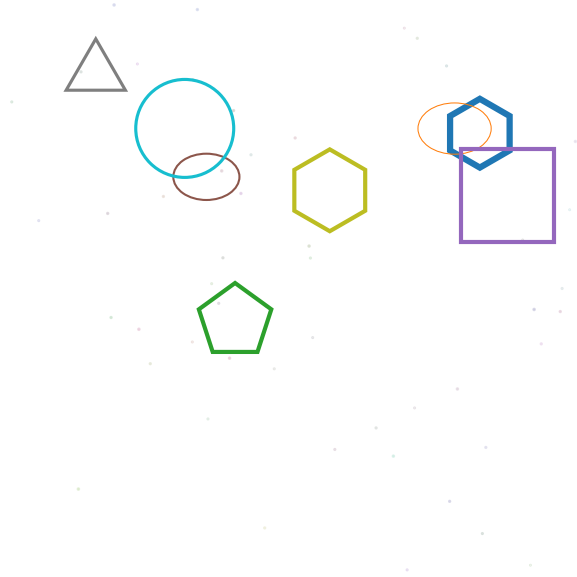[{"shape": "hexagon", "thickness": 3, "radius": 0.3, "center": [0.831, 0.768]}, {"shape": "oval", "thickness": 0.5, "radius": 0.32, "center": [0.787, 0.777]}, {"shape": "pentagon", "thickness": 2, "radius": 0.33, "center": [0.407, 0.443]}, {"shape": "square", "thickness": 2, "radius": 0.4, "center": [0.879, 0.66]}, {"shape": "oval", "thickness": 1, "radius": 0.29, "center": [0.357, 0.693]}, {"shape": "triangle", "thickness": 1.5, "radius": 0.3, "center": [0.166, 0.873]}, {"shape": "hexagon", "thickness": 2, "radius": 0.35, "center": [0.571, 0.67]}, {"shape": "circle", "thickness": 1.5, "radius": 0.42, "center": [0.32, 0.777]}]